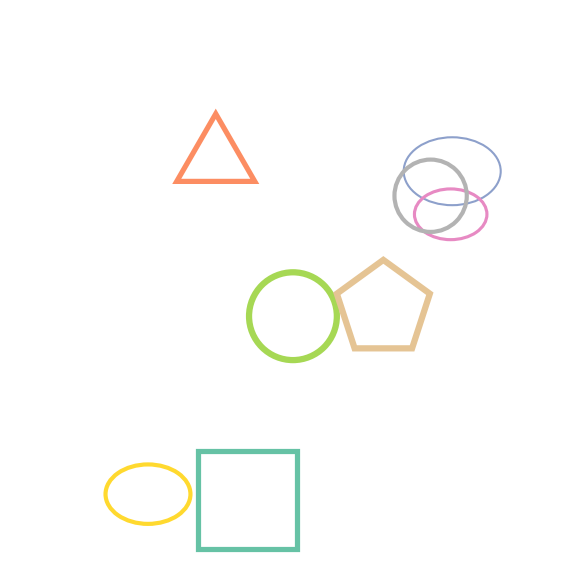[{"shape": "square", "thickness": 2.5, "radius": 0.43, "center": [0.429, 0.133]}, {"shape": "triangle", "thickness": 2.5, "radius": 0.39, "center": [0.374, 0.724]}, {"shape": "oval", "thickness": 1, "radius": 0.42, "center": [0.783, 0.703]}, {"shape": "oval", "thickness": 1.5, "radius": 0.31, "center": [0.78, 0.628]}, {"shape": "circle", "thickness": 3, "radius": 0.38, "center": [0.507, 0.452]}, {"shape": "oval", "thickness": 2, "radius": 0.37, "center": [0.256, 0.143]}, {"shape": "pentagon", "thickness": 3, "radius": 0.42, "center": [0.664, 0.464]}, {"shape": "circle", "thickness": 2, "radius": 0.31, "center": [0.746, 0.66]}]